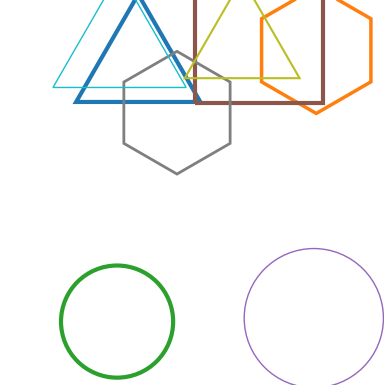[{"shape": "triangle", "thickness": 3, "radius": 0.93, "center": [0.359, 0.828]}, {"shape": "hexagon", "thickness": 2.5, "radius": 0.82, "center": [0.821, 0.869]}, {"shape": "circle", "thickness": 3, "radius": 0.73, "center": [0.304, 0.165]}, {"shape": "circle", "thickness": 1, "radius": 0.9, "center": [0.815, 0.174]}, {"shape": "square", "thickness": 3, "radius": 0.84, "center": [0.673, 0.9]}, {"shape": "hexagon", "thickness": 2, "radius": 0.8, "center": [0.46, 0.707]}, {"shape": "triangle", "thickness": 1.5, "radius": 0.86, "center": [0.629, 0.883]}, {"shape": "triangle", "thickness": 1, "radius": 1.0, "center": [0.311, 0.873]}]